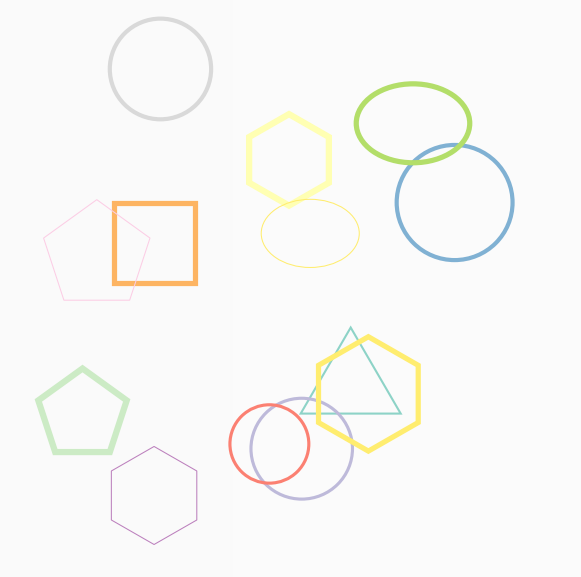[{"shape": "triangle", "thickness": 1, "radius": 0.5, "center": [0.603, 0.333]}, {"shape": "hexagon", "thickness": 3, "radius": 0.4, "center": [0.497, 0.722]}, {"shape": "circle", "thickness": 1.5, "radius": 0.44, "center": [0.519, 0.222]}, {"shape": "circle", "thickness": 1.5, "radius": 0.34, "center": [0.463, 0.23]}, {"shape": "circle", "thickness": 2, "radius": 0.5, "center": [0.782, 0.648]}, {"shape": "square", "thickness": 2.5, "radius": 0.35, "center": [0.266, 0.578]}, {"shape": "oval", "thickness": 2.5, "radius": 0.49, "center": [0.711, 0.786]}, {"shape": "pentagon", "thickness": 0.5, "radius": 0.48, "center": [0.167, 0.557]}, {"shape": "circle", "thickness": 2, "radius": 0.44, "center": [0.276, 0.88]}, {"shape": "hexagon", "thickness": 0.5, "radius": 0.42, "center": [0.265, 0.141]}, {"shape": "pentagon", "thickness": 3, "radius": 0.4, "center": [0.142, 0.281]}, {"shape": "oval", "thickness": 0.5, "radius": 0.42, "center": [0.534, 0.595]}, {"shape": "hexagon", "thickness": 2.5, "radius": 0.5, "center": [0.634, 0.317]}]